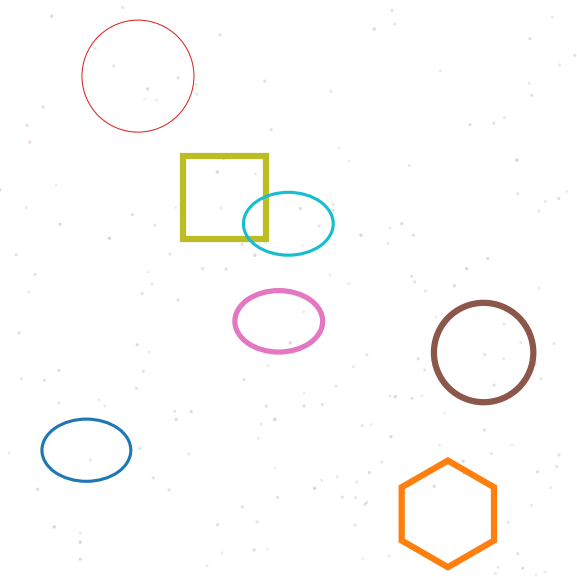[{"shape": "oval", "thickness": 1.5, "radius": 0.38, "center": [0.15, 0.22]}, {"shape": "hexagon", "thickness": 3, "radius": 0.46, "center": [0.775, 0.109]}, {"shape": "circle", "thickness": 0.5, "radius": 0.48, "center": [0.239, 0.867]}, {"shape": "circle", "thickness": 3, "radius": 0.43, "center": [0.837, 0.389]}, {"shape": "oval", "thickness": 2.5, "radius": 0.38, "center": [0.483, 0.443]}, {"shape": "square", "thickness": 3, "radius": 0.36, "center": [0.389, 0.657]}, {"shape": "oval", "thickness": 1.5, "radius": 0.39, "center": [0.499, 0.612]}]